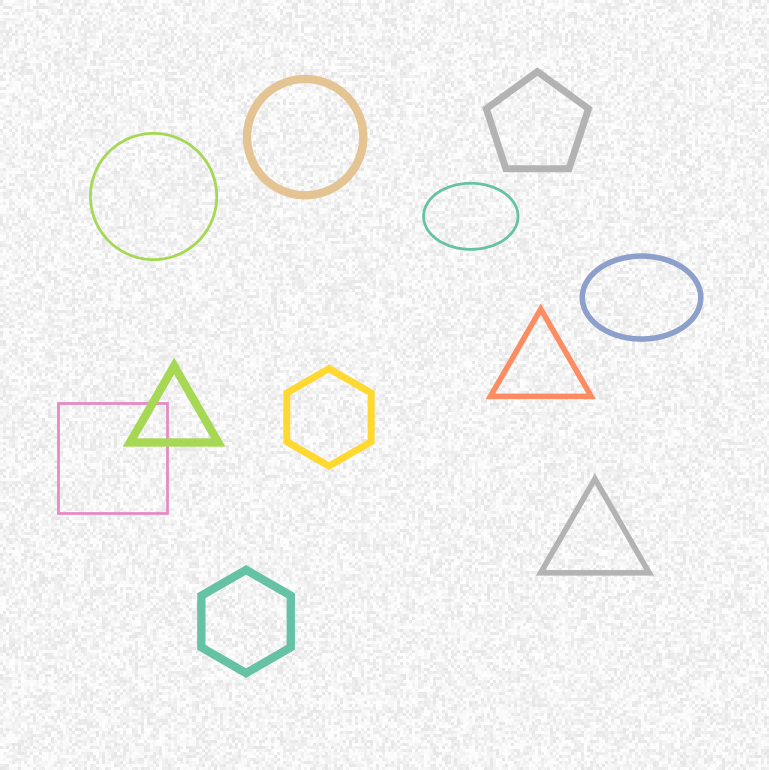[{"shape": "oval", "thickness": 1, "radius": 0.31, "center": [0.611, 0.719]}, {"shape": "hexagon", "thickness": 3, "radius": 0.34, "center": [0.32, 0.193]}, {"shape": "triangle", "thickness": 2, "radius": 0.38, "center": [0.702, 0.523]}, {"shape": "oval", "thickness": 2, "radius": 0.38, "center": [0.833, 0.614]}, {"shape": "square", "thickness": 1, "radius": 0.36, "center": [0.146, 0.405]}, {"shape": "circle", "thickness": 1, "radius": 0.41, "center": [0.199, 0.745]}, {"shape": "triangle", "thickness": 3, "radius": 0.33, "center": [0.226, 0.458]}, {"shape": "hexagon", "thickness": 2.5, "radius": 0.32, "center": [0.427, 0.458]}, {"shape": "circle", "thickness": 3, "radius": 0.38, "center": [0.396, 0.822]}, {"shape": "triangle", "thickness": 2, "radius": 0.41, "center": [0.773, 0.297]}, {"shape": "pentagon", "thickness": 2.5, "radius": 0.35, "center": [0.698, 0.837]}]